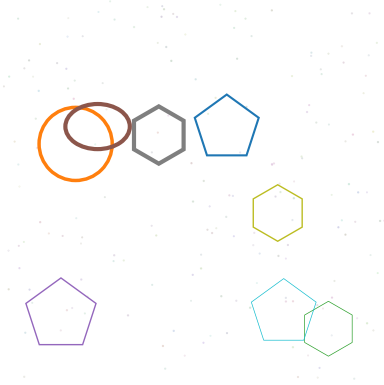[{"shape": "pentagon", "thickness": 1.5, "radius": 0.44, "center": [0.589, 0.667]}, {"shape": "circle", "thickness": 2.5, "radius": 0.47, "center": [0.196, 0.626]}, {"shape": "hexagon", "thickness": 0.5, "radius": 0.36, "center": [0.853, 0.146]}, {"shape": "pentagon", "thickness": 1, "radius": 0.48, "center": [0.158, 0.182]}, {"shape": "oval", "thickness": 3, "radius": 0.42, "center": [0.253, 0.671]}, {"shape": "hexagon", "thickness": 3, "radius": 0.37, "center": [0.412, 0.649]}, {"shape": "hexagon", "thickness": 1, "radius": 0.37, "center": [0.721, 0.447]}, {"shape": "pentagon", "thickness": 0.5, "radius": 0.44, "center": [0.737, 0.188]}]